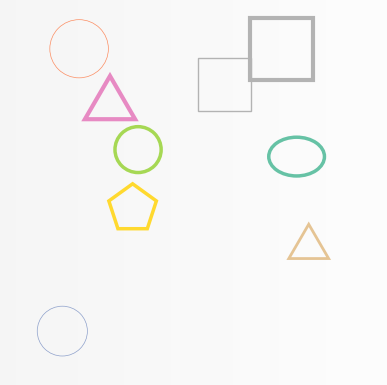[{"shape": "oval", "thickness": 2.5, "radius": 0.36, "center": [0.765, 0.593]}, {"shape": "circle", "thickness": 0.5, "radius": 0.38, "center": [0.204, 0.873]}, {"shape": "circle", "thickness": 0.5, "radius": 0.32, "center": [0.161, 0.14]}, {"shape": "triangle", "thickness": 3, "radius": 0.37, "center": [0.284, 0.728]}, {"shape": "circle", "thickness": 2.5, "radius": 0.3, "center": [0.356, 0.611]}, {"shape": "pentagon", "thickness": 2.5, "radius": 0.32, "center": [0.342, 0.458]}, {"shape": "triangle", "thickness": 2, "radius": 0.3, "center": [0.797, 0.358]}, {"shape": "square", "thickness": 1, "radius": 0.34, "center": [0.579, 0.78]}, {"shape": "square", "thickness": 3, "radius": 0.4, "center": [0.726, 0.874]}]